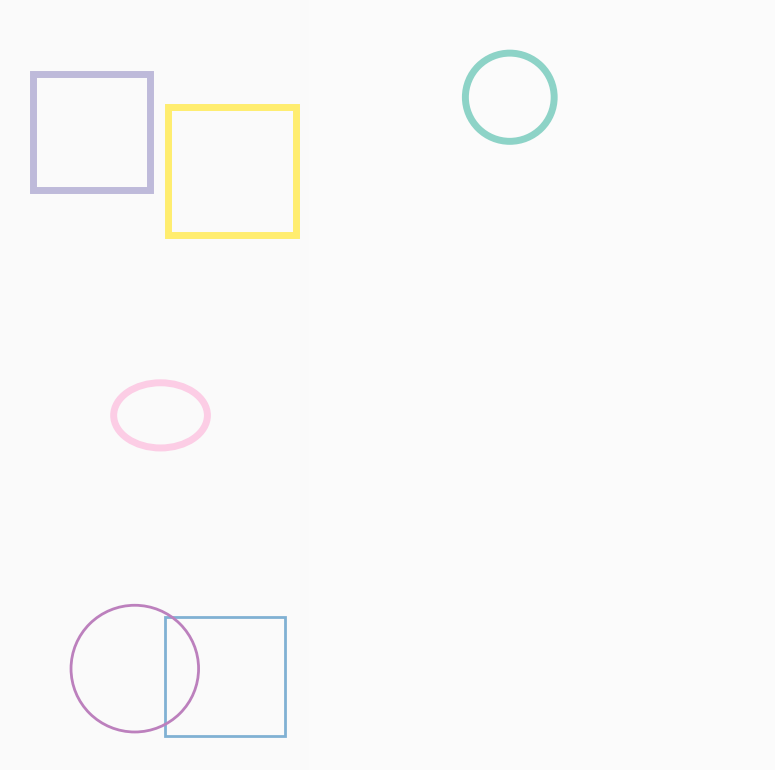[{"shape": "circle", "thickness": 2.5, "radius": 0.29, "center": [0.658, 0.874]}, {"shape": "square", "thickness": 2.5, "radius": 0.38, "center": [0.118, 0.828]}, {"shape": "square", "thickness": 1, "radius": 0.39, "center": [0.29, 0.121]}, {"shape": "oval", "thickness": 2.5, "radius": 0.3, "center": [0.207, 0.461]}, {"shape": "circle", "thickness": 1, "radius": 0.41, "center": [0.174, 0.132]}, {"shape": "square", "thickness": 2.5, "radius": 0.41, "center": [0.3, 0.778]}]